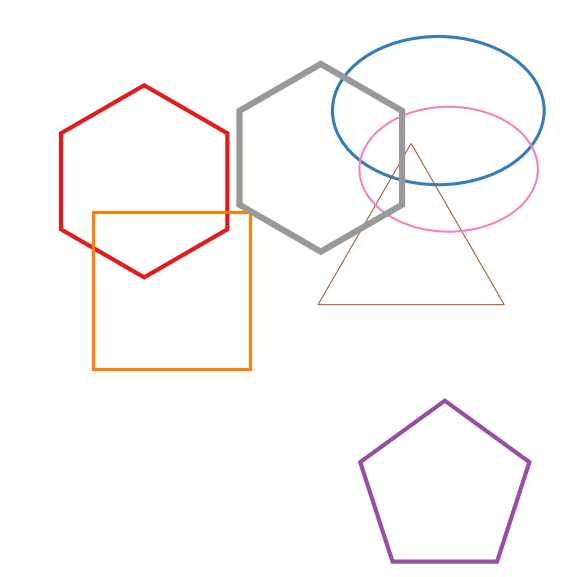[{"shape": "hexagon", "thickness": 2, "radius": 0.83, "center": [0.25, 0.685]}, {"shape": "oval", "thickness": 1.5, "radius": 0.92, "center": [0.759, 0.808]}, {"shape": "pentagon", "thickness": 2, "radius": 0.77, "center": [0.77, 0.151]}, {"shape": "square", "thickness": 1.5, "radius": 0.68, "center": [0.297, 0.497]}, {"shape": "triangle", "thickness": 0.5, "radius": 0.93, "center": [0.712, 0.565]}, {"shape": "oval", "thickness": 1, "radius": 0.77, "center": [0.777, 0.706]}, {"shape": "hexagon", "thickness": 3, "radius": 0.81, "center": [0.555, 0.726]}]